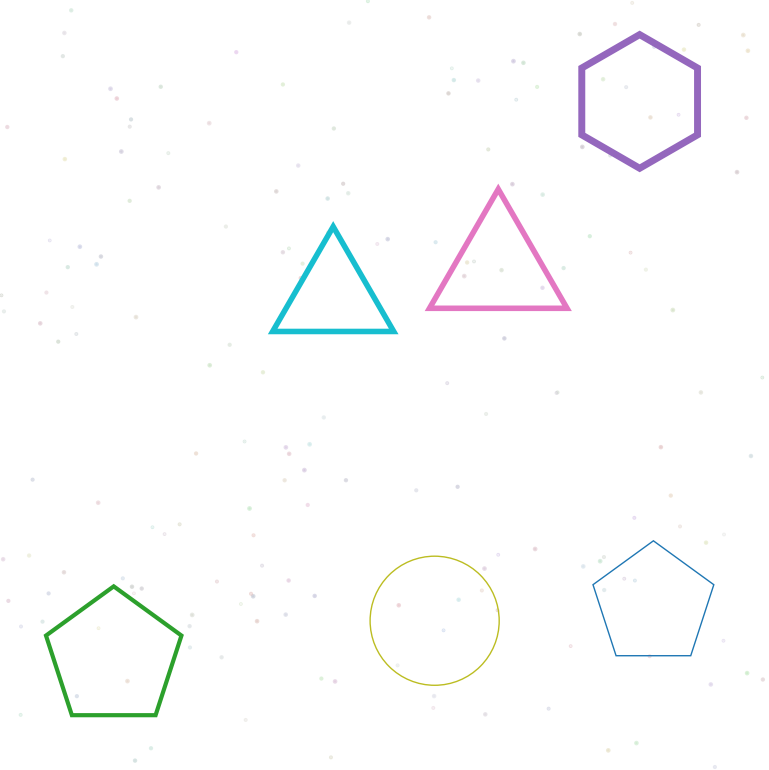[{"shape": "pentagon", "thickness": 0.5, "radius": 0.41, "center": [0.849, 0.215]}, {"shape": "pentagon", "thickness": 1.5, "radius": 0.46, "center": [0.148, 0.146]}, {"shape": "hexagon", "thickness": 2.5, "radius": 0.43, "center": [0.831, 0.868]}, {"shape": "triangle", "thickness": 2, "radius": 0.52, "center": [0.647, 0.651]}, {"shape": "circle", "thickness": 0.5, "radius": 0.42, "center": [0.564, 0.194]}, {"shape": "triangle", "thickness": 2, "radius": 0.45, "center": [0.433, 0.615]}]